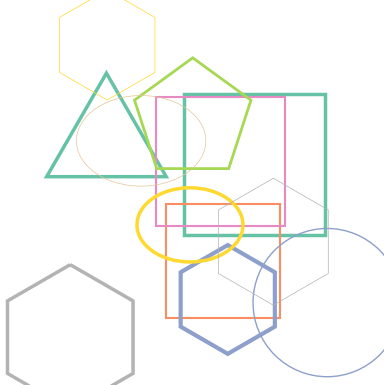[{"shape": "triangle", "thickness": 2.5, "radius": 0.9, "center": [0.276, 0.631]}, {"shape": "square", "thickness": 2.5, "radius": 0.92, "center": [0.662, 0.572]}, {"shape": "square", "thickness": 1.5, "radius": 0.74, "center": [0.58, 0.322]}, {"shape": "hexagon", "thickness": 3, "radius": 0.71, "center": [0.592, 0.222]}, {"shape": "circle", "thickness": 1, "radius": 0.96, "center": [0.85, 0.214]}, {"shape": "square", "thickness": 1.5, "radius": 0.84, "center": [0.573, 0.58]}, {"shape": "pentagon", "thickness": 2, "radius": 0.8, "center": [0.501, 0.691]}, {"shape": "oval", "thickness": 2.5, "radius": 0.69, "center": [0.493, 0.416]}, {"shape": "hexagon", "thickness": 0.5, "radius": 0.71, "center": [0.279, 0.883]}, {"shape": "oval", "thickness": 0.5, "radius": 0.84, "center": [0.367, 0.634]}, {"shape": "hexagon", "thickness": 0.5, "radius": 0.82, "center": [0.71, 0.372]}, {"shape": "hexagon", "thickness": 2.5, "radius": 0.94, "center": [0.182, 0.124]}]